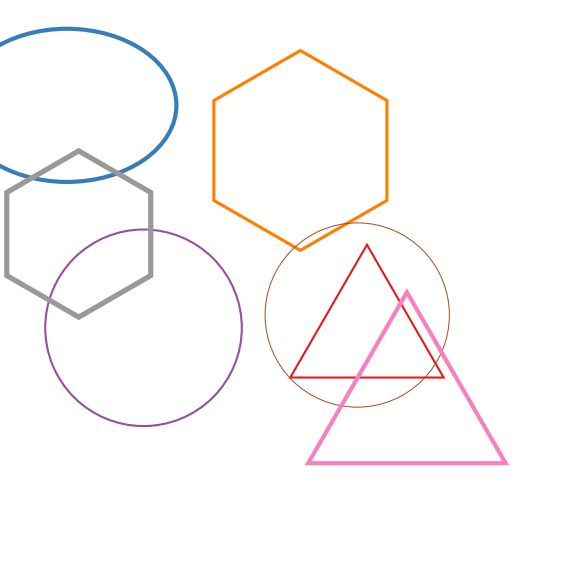[{"shape": "triangle", "thickness": 1, "radius": 0.77, "center": [0.635, 0.422]}, {"shape": "oval", "thickness": 2, "radius": 0.95, "center": [0.116, 0.817]}, {"shape": "circle", "thickness": 1, "radius": 0.85, "center": [0.249, 0.432]}, {"shape": "hexagon", "thickness": 1.5, "radius": 0.86, "center": [0.52, 0.739]}, {"shape": "circle", "thickness": 0.5, "radius": 0.8, "center": [0.619, 0.454]}, {"shape": "triangle", "thickness": 2, "radius": 0.99, "center": [0.705, 0.296]}, {"shape": "hexagon", "thickness": 2.5, "radius": 0.72, "center": [0.136, 0.594]}]